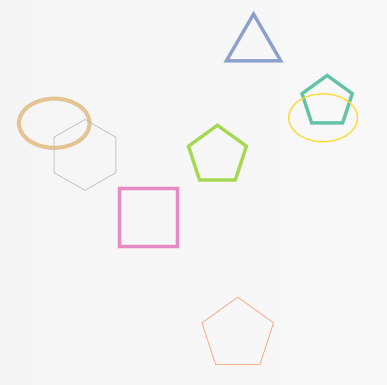[{"shape": "pentagon", "thickness": 2.5, "radius": 0.34, "center": [0.844, 0.736]}, {"shape": "pentagon", "thickness": 0.5, "radius": 0.49, "center": [0.614, 0.131]}, {"shape": "triangle", "thickness": 2.5, "radius": 0.4, "center": [0.654, 0.882]}, {"shape": "square", "thickness": 2.5, "radius": 0.37, "center": [0.382, 0.436]}, {"shape": "pentagon", "thickness": 2.5, "radius": 0.39, "center": [0.561, 0.596]}, {"shape": "oval", "thickness": 1, "radius": 0.44, "center": [0.834, 0.694]}, {"shape": "oval", "thickness": 3, "radius": 0.46, "center": [0.14, 0.68]}, {"shape": "hexagon", "thickness": 0.5, "radius": 0.46, "center": [0.219, 0.598]}]